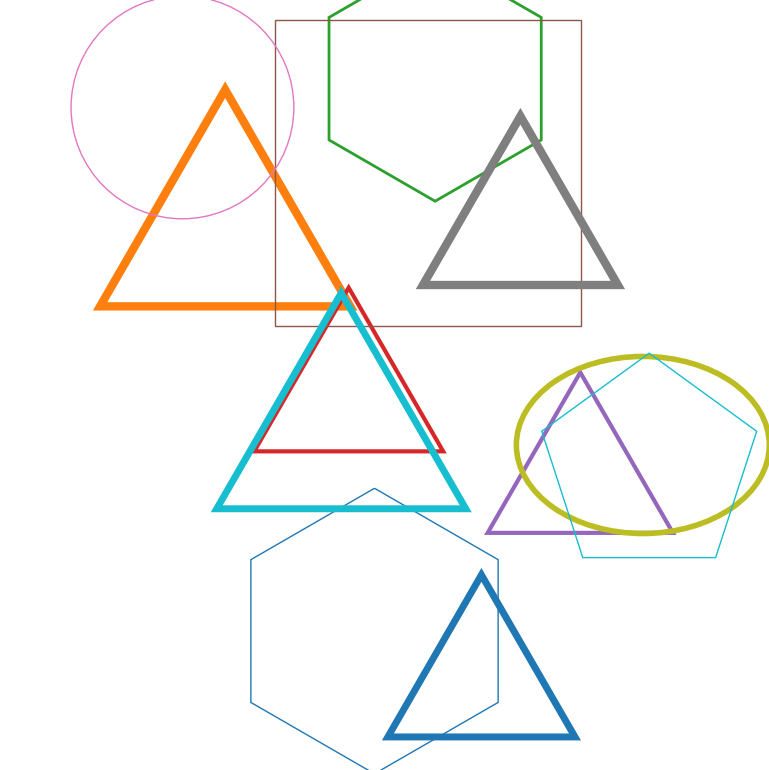[{"shape": "hexagon", "thickness": 0.5, "radius": 0.93, "center": [0.486, 0.18]}, {"shape": "triangle", "thickness": 2.5, "radius": 0.7, "center": [0.625, 0.113]}, {"shape": "triangle", "thickness": 3, "radius": 0.94, "center": [0.292, 0.696]}, {"shape": "hexagon", "thickness": 1, "radius": 0.8, "center": [0.565, 0.898]}, {"shape": "triangle", "thickness": 1.5, "radius": 0.71, "center": [0.453, 0.485]}, {"shape": "triangle", "thickness": 1.5, "radius": 0.69, "center": [0.754, 0.377]}, {"shape": "square", "thickness": 0.5, "radius": 0.99, "center": [0.556, 0.776]}, {"shape": "circle", "thickness": 0.5, "radius": 0.72, "center": [0.237, 0.861]}, {"shape": "triangle", "thickness": 3, "radius": 0.73, "center": [0.676, 0.703]}, {"shape": "oval", "thickness": 2, "radius": 0.82, "center": [0.835, 0.422]}, {"shape": "triangle", "thickness": 2.5, "radius": 0.93, "center": [0.443, 0.433]}, {"shape": "pentagon", "thickness": 0.5, "radius": 0.73, "center": [0.843, 0.395]}]